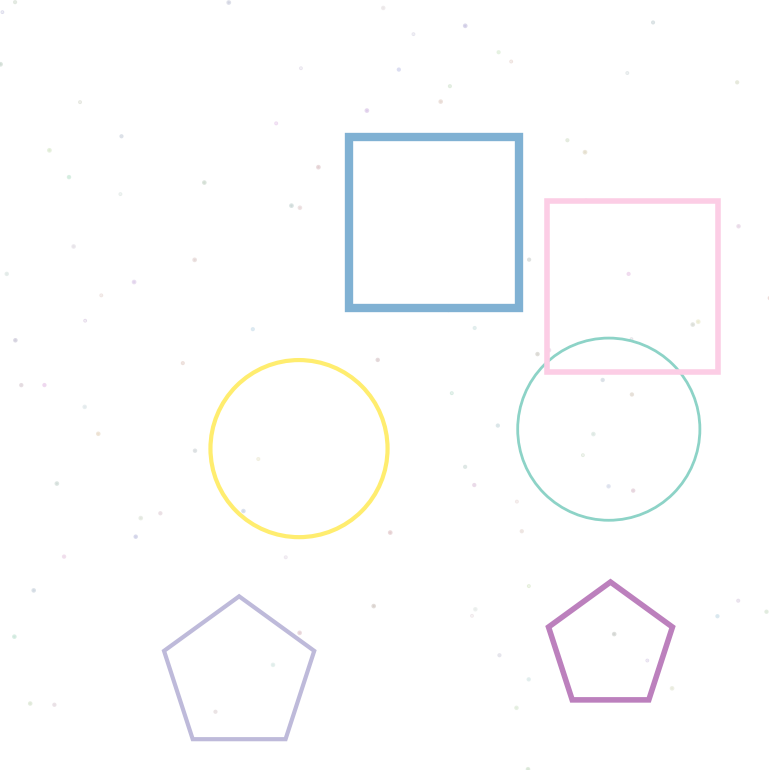[{"shape": "circle", "thickness": 1, "radius": 0.59, "center": [0.791, 0.443]}, {"shape": "pentagon", "thickness": 1.5, "radius": 0.51, "center": [0.311, 0.123]}, {"shape": "square", "thickness": 3, "radius": 0.55, "center": [0.564, 0.711]}, {"shape": "square", "thickness": 2, "radius": 0.55, "center": [0.821, 0.628]}, {"shape": "pentagon", "thickness": 2, "radius": 0.42, "center": [0.793, 0.16]}, {"shape": "circle", "thickness": 1.5, "radius": 0.57, "center": [0.388, 0.417]}]